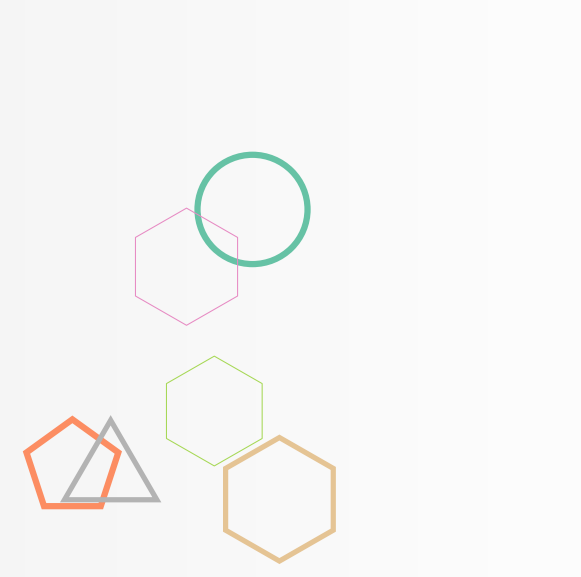[{"shape": "circle", "thickness": 3, "radius": 0.47, "center": [0.434, 0.636]}, {"shape": "pentagon", "thickness": 3, "radius": 0.42, "center": [0.125, 0.19]}, {"shape": "hexagon", "thickness": 0.5, "radius": 0.51, "center": [0.321, 0.537]}, {"shape": "hexagon", "thickness": 0.5, "radius": 0.48, "center": [0.369, 0.287]}, {"shape": "hexagon", "thickness": 2.5, "radius": 0.53, "center": [0.481, 0.135]}, {"shape": "triangle", "thickness": 2.5, "radius": 0.46, "center": [0.19, 0.18]}]